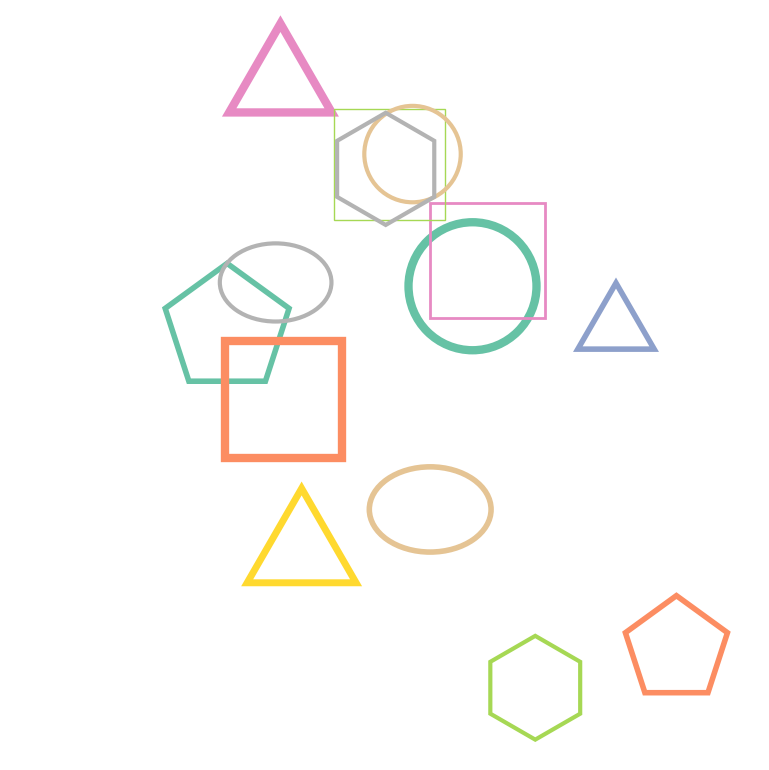[{"shape": "circle", "thickness": 3, "radius": 0.42, "center": [0.614, 0.628]}, {"shape": "pentagon", "thickness": 2, "radius": 0.42, "center": [0.295, 0.573]}, {"shape": "pentagon", "thickness": 2, "radius": 0.35, "center": [0.878, 0.157]}, {"shape": "square", "thickness": 3, "radius": 0.38, "center": [0.368, 0.481]}, {"shape": "triangle", "thickness": 2, "radius": 0.29, "center": [0.8, 0.575]}, {"shape": "triangle", "thickness": 3, "radius": 0.38, "center": [0.364, 0.892]}, {"shape": "square", "thickness": 1, "radius": 0.37, "center": [0.633, 0.661]}, {"shape": "hexagon", "thickness": 1.5, "radius": 0.34, "center": [0.695, 0.107]}, {"shape": "square", "thickness": 0.5, "radius": 0.36, "center": [0.505, 0.786]}, {"shape": "triangle", "thickness": 2.5, "radius": 0.41, "center": [0.392, 0.284]}, {"shape": "circle", "thickness": 1.5, "radius": 0.31, "center": [0.536, 0.8]}, {"shape": "oval", "thickness": 2, "radius": 0.4, "center": [0.559, 0.338]}, {"shape": "hexagon", "thickness": 1.5, "radius": 0.36, "center": [0.501, 0.781]}, {"shape": "oval", "thickness": 1.5, "radius": 0.36, "center": [0.358, 0.633]}]